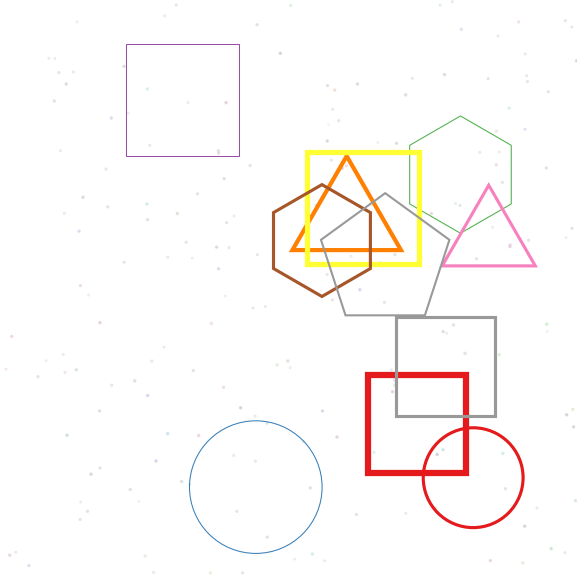[{"shape": "circle", "thickness": 1.5, "radius": 0.43, "center": [0.819, 0.172]}, {"shape": "square", "thickness": 3, "radius": 0.42, "center": [0.723, 0.265]}, {"shape": "circle", "thickness": 0.5, "radius": 0.57, "center": [0.443, 0.156]}, {"shape": "hexagon", "thickness": 0.5, "radius": 0.51, "center": [0.797, 0.697]}, {"shape": "square", "thickness": 0.5, "radius": 0.49, "center": [0.316, 0.826]}, {"shape": "triangle", "thickness": 2, "radius": 0.54, "center": [0.6, 0.62]}, {"shape": "square", "thickness": 2.5, "radius": 0.48, "center": [0.628, 0.639]}, {"shape": "hexagon", "thickness": 1.5, "radius": 0.48, "center": [0.557, 0.583]}, {"shape": "triangle", "thickness": 1.5, "radius": 0.47, "center": [0.846, 0.585]}, {"shape": "square", "thickness": 1.5, "radius": 0.43, "center": [0.772, 0.365]}, {"shape": "pentagon", "thickness": 1, "radius": 0.58, "center": [0.667, 0.548]}]